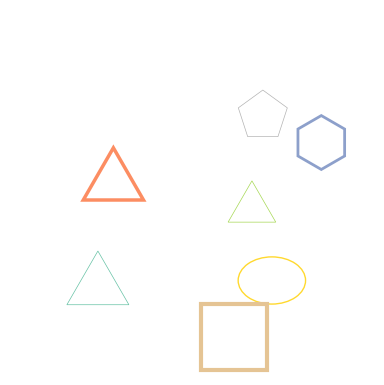[{"shape": "triangle", "thickness": 0.5, "radius": 0.47, "center": [0.254, 0.255]}, {"shape": "triangle", "thickness": 2.5, "radius": 0.45, "center": [0.294, 0.526]}, {"shape": "hexagon", "thickness": 2, "radius": 0.35, "center": [0.835, 0.63]}, {"shape": "triangle", "thickness": 0.5, "radius": 0.36, "center": [0.654, 0.459]}, {"shape": "oval", "thickness": 1, "radius": 0.44, "center": [0.706, 0.271]}, {"shape": "square", "thickness": 3, "radius": 0.43, "center": [0.608, 0.125]}, {"shape": "pentagon", "thickness": 0.5, "radius": 0.33, "center": [0.683, 0.699]}]